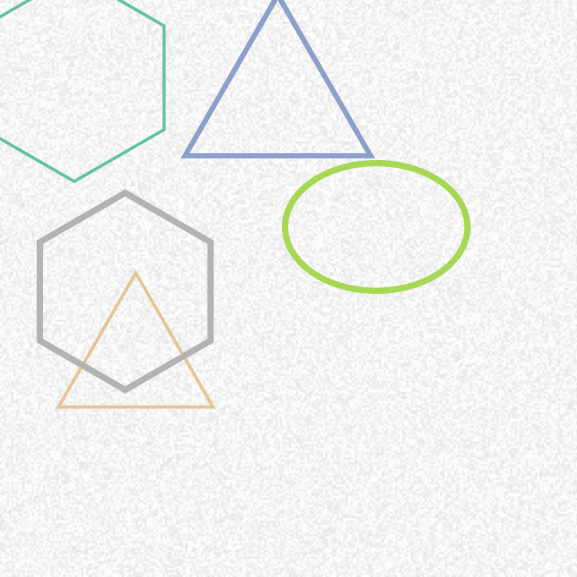[{"shape": "hexagon", "thickness": 1.5, "radius": 0.9, "center": [0.129, 0.865]}, {"shape": "triangle", "thickness": 2.5, "radius": 0.93, "center": [0.481, 0.822]}, {"shape": "oval", "thickness": 3, "radius": 0.79, "center": [0.652, 0.606]}, {"shape": "triangle", "thickness": 1.5, "radius": 0.77, "center": [0.235, 0.372]}, {"shape": "hexagon", "thickness": 3, "radius": 0.85, "center": [0.217, 0.495]}]